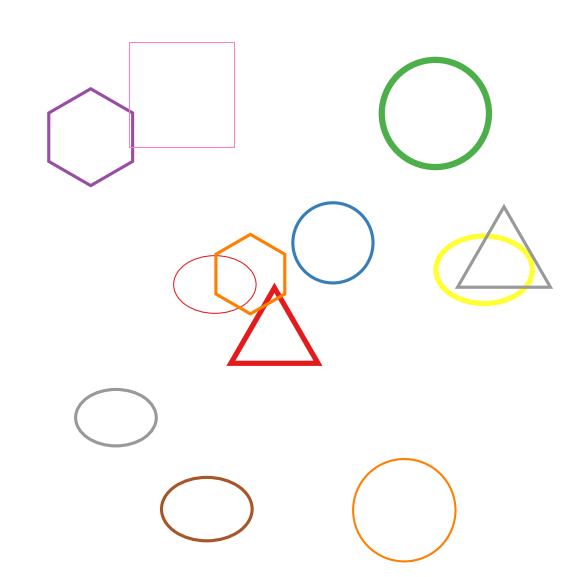[{"shape": "triangle", "thickness": 2.5, "radius": 0.44, "center": [0.475, 0.414]}, {"shape": "oval", "thickness": 0.5, "radius": 0.36, "center": [0.372, 0.506]}, {"shape": "circle", "thickness": 1.5, "radius": 0.35, "center": [0.576, 0.579]}, {"shape": "circle", "thickness": 3, "radius": 0.46, "center": [0.754, 0.803]}, {"shape": "hexagon", "thickness": 1.5, "radius": 0.42, "center": [0.157, 0.762]}, {"shape": "hexagon", "thickness": 1.5, "radius": 0.34, "center": [0.434, 0.524]}, {"shape": "circle", "thickness": 1, "radius": 0.44, "center": [0.7, 0.116]}, {"shape": "oval", "thickness": 2.5, "radius": 0.42, "center": [0.838, 0.532]}, {"shape": "oval", "thickness": 1.5, "radius": 0.39, "center": [0.358, 0.118]}, {"shape": "square", "thickness": 0.5, "radius": 0.46, "center": [0.314, 0.835]}, {"shape": "oval", "thickness": 1.5, "radius": 0.35, "center": [0.201, 0.276]}, {"shape": "triangle", "thickness": 1.5, "radius": 0.46, "center": [0.873, 0.548]}]